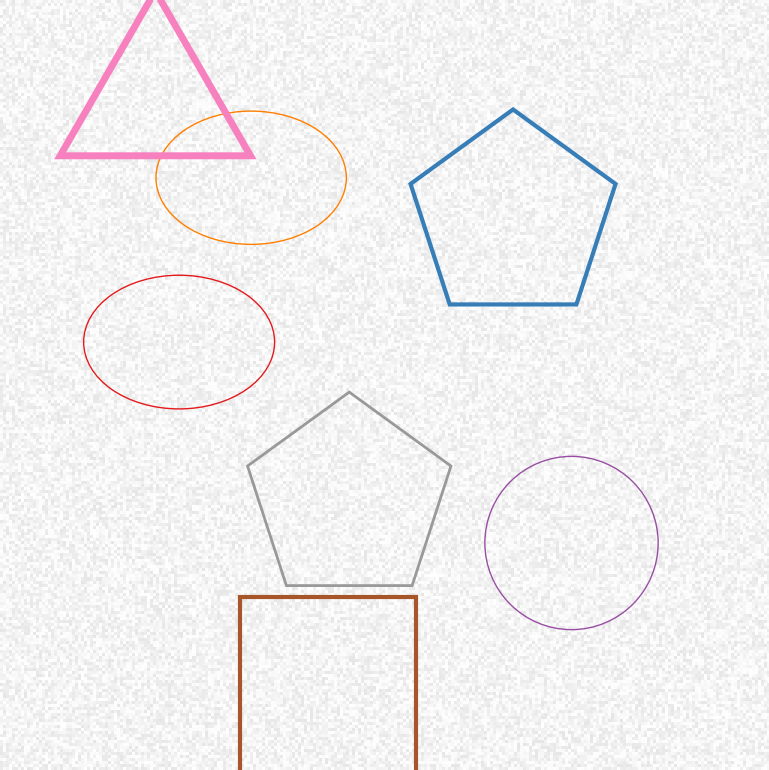[{"shape": "oval", "thickness": 0.5, "radius": 0.62, "center": [0.233, 0.556]}, {"shape": "pentagon", "thickness": 1.5, "radius": 0.7, "center": [0.666, 0.718]}, {"shape": "circle", "thickness": 0.5, "radius": 0.56, "center": [0.742, 0.295]}, {"shape": "oval", "thickness": 0.5, "radius": 0.62, "center": [0.326, 0.769]}, {"shape": "square", "thickness": 1.5, "radius": 0.57, "center": [0.426, 0.111]}, {"shape": "triangle", "thickness": 2.5, "radius": 0.71, "center": [0.202, 0.869]}, {"shape": "pentagon", "thickness": 1, "radius": 0.69, "center": [0.454, 0.352]}]